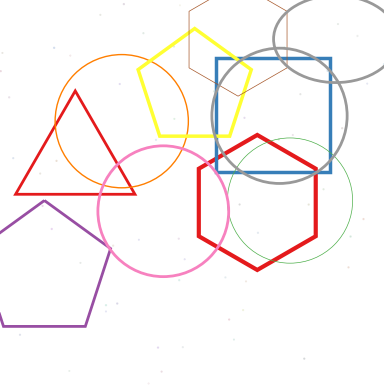[{"shape": "triangle", "thickness": 2, "radius": 0.89, "center": [0.195, 0.585]}, {"shape": "hexagon", "thickness": 3, "radius": 0.88, "center": [0.668, 0.474]}, {"shape": "square", "thickness": 2.5, "radius": 0.74, "center": [0.709, 0.702]}, {"shape": "circle", "thickness": 0.5, "radius": 0.81, "center": [0.753, 0.479]}, {"shape": "pentagon", "thickness": 2, "radius": 0.9, "center": [0.115, 0.298]}, {"shape": "circle", "thickness": 1, "radius": 0.87, "center": [0.316, 0.685]}, {"shape": "pentagon", "thickness": 2.5, "radius": 0.77, "center": [0.506, 0.771]}, {"shape": "hexagon", "thickness": 0.5, "radius": 0.73, "center": [0.618, 0.897]}, {"shape": "circle", "thickness": 2, "radius": 0.85, "center": [0.424, 0.451]}, {"shape": "oval", "thickness": 2, "radius": 0.81, "center": [0.872, 0.899]}, {"shape": "circle", "thickness": 2, "radius": 0.88, "center": [0.726, 0.699]}]